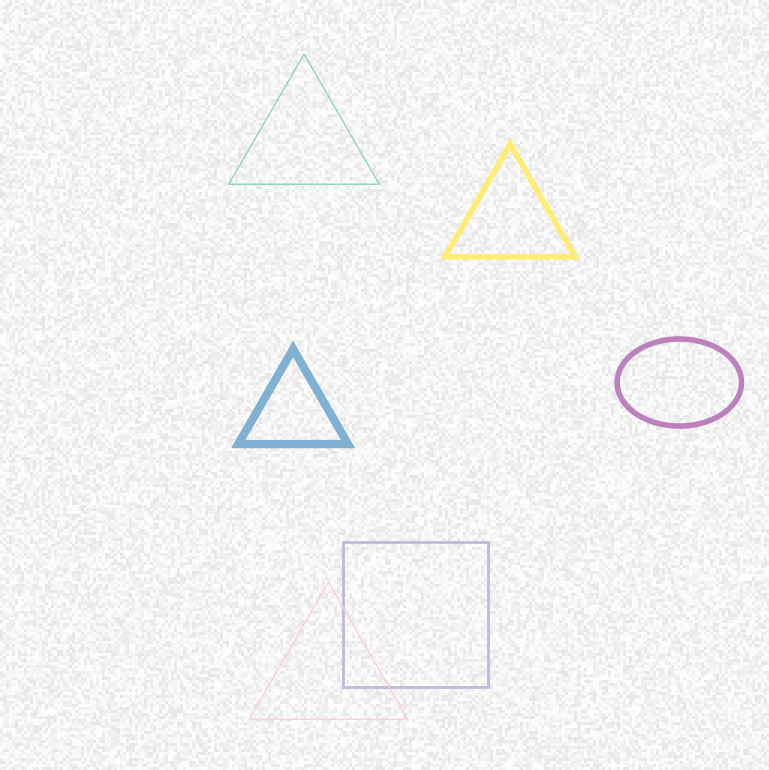[{"shape": "triangle", "thickness": 0.5, "radius": 0.56, "center": [0.395, 0.817]}, {"shape": "square", "thickness": 1, "radius": 0.47, "center": [0.54, 0.202]}, {"shape": "triangle", "thickness": 3, "radius": 0.41, "center": [0.381, 0.464]}, {"shape": "triangle", "thickness": 0.5, "radius": 0.59, "center": [0.427, 0.125]}, {"shape": "oval", "thickness": 2, "radius": 0.4, "center": [0.882, 0.503]}, {"shape": "triangle", "thickness": 2, "radius": 0.49, "center": [0.663, 0.715]}]